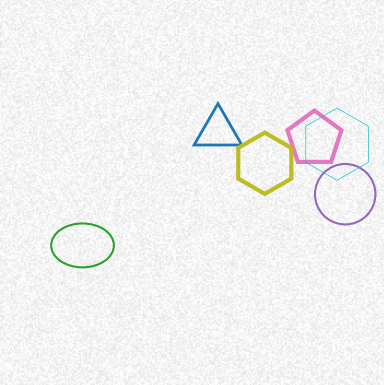[{"shape": "triangle", "thickness": 2, "radius": 0.36, "center": [0.566, 0.659]}, {"shape": "oval", "thickness": 1.5, "radius": 0.41, "center": [0.214, 0.363]}, {"shape": "circle", "thickness": 1.5, "radius": 0.39, "center": [0.897, 0.496]}, {"shape": "pentagon", "thickness": 3, "radius": 0.37, "center": [0.817, 0.639]}, {"shape": "hexagon", "thickness": 3, "radius": 0.4, "center": [0.688, 0.576]}, {"shape": "hexagon", "thickness": 0.5, "radius": 0.47, "center": [0.875, 0.625]}]